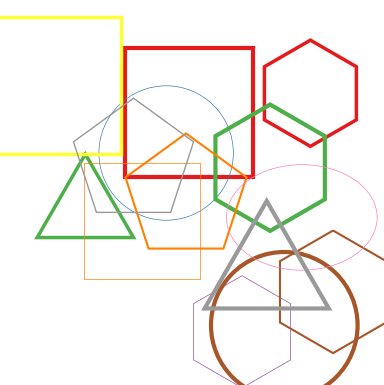[{"shape": "square", "thickness": 3, "radius": 0.83, "center": [0.491, 0.708]}, {"shape": "hexagon", "thickness": 2.5, "radius": 0.69, "center": [0.806, 0.758]}, {"shape": "circle", "thickness": 0.5, "radius": 0.87, "center": [0.431, 0.603]}, {"shape": "hexagon", "thickness": 3, "radius": 0.82, "center": [0.702, 0.564]}, {"shape": "triangle", "thickness": 2.5, "radius": 0.72, "center": [0.222, 0.455]}, {"shape": "hexagon", "thickness": 0.5, "radius": 0.73, "center": [0.629, 0.138]}, {"shape": "square", "thickness": 0.5, "radius": 0.75, "center": [0.368, 0.427]}, {"shape": "pentagon", "thickness": 1.5, "radius": 0.83, "center": [0.483, 0.488]}, {"shape": "square", "thickness": 2.5, "radius": 0.89, "center": [0.137, 0.778]}, {"shape": "circle", "thickness": 3, "radius": 0.95, "center": [0.738, 0.155]}, {"shape": "hexagon", "thickness": 1.5, "radius": 0.8, "center": [0.865, 0.242]}, {"shape": "oval", "thickness": 0.5, "radius": 0.98, "center": [0.784, 0.435]}, {"shape": "pentagon", "thickness": 1, "radius": 0.82, "center": [0.347, 0.581]}, {"shape": "triangle", "thickness": 3, "radius": 0.93, "center": [0.693, 0.292]}]